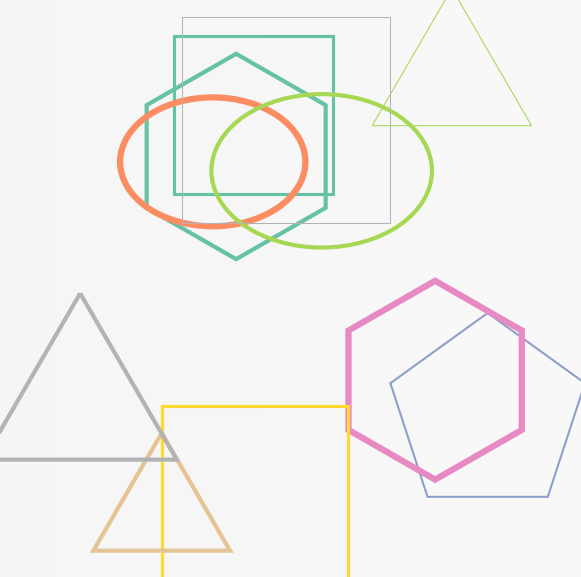[{"shape": "square", "thickness": 1.5, "radius": 0.68, "center": [0.437, 0.801]}, {"shape": "hexagon", "thickness": 2, "radius": 0.89, "center": [0.406, 0.728]}, {"shape": "oval", "thickness": 3, "radius": 0.8, "center": [0.366, 0.719]}, {"shape": "pentagon", "thickness": 1, "radius": 0.88, "center": [0.839, 0.281]}, {"shape": "hexagon", "thickness": 3, "radius": 0.86, "center": [0.749, 0.341]}, {"shape": "oval", "thickness": 2, "radius": 0.95, "center": [0.553, 0.703]}, {"shape": "triangle", "thickness": 0.5, "radius": 0.79, "center": [0.777, 0.861]}, {"shape": "square", "thickness": 1.5, "radius": 0.8, "center": [0.439, 0.137]}, {"shape": "triangle", "thickness": 2, "radius": 0.68, "center": [0.278, 0.113]}, {"shape": "square", "thickness": 0.5, "radius": 0.89, "center": [0.492, 0.791]}, {"shape": "triangle", "thickness": 2, "radius": 0.96, "center": [0.138, 0.299]}]